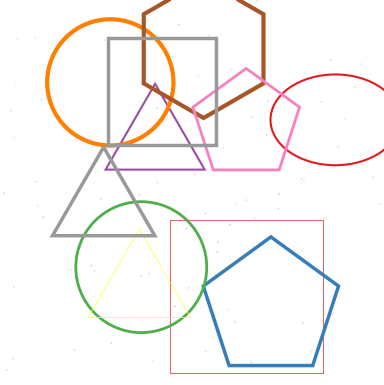[{"shape": "square", "thickness": 0.5, "radius": 0.99, "center": [0.64, 0.229]}, {"shape": "oval", "thickness": 1.5, "radius": 0.84, "center": [0.871, 0.689]}, {"shape": "pentagon", "thickness": 2.5, "radius": 0.92, "center": [0.704, 0.2]}, {"shape": "circle", "thickness": 2, "radius": 0.85, "center": [0.367, 0.306]}, {"shape": "triangle", "thickness": 1.5, "radius": 0.74, "center": [0.403, 0.634]}, {"shape": "circle", "thickness": 3, "radius": 0.82, "center": [0.287, 0.786]}, {"shape": "triangle", "thickness": 0.5, "radius": 0.77, "center": [0.362, 0.252]}, {"shape": "hexagon", "thickness": 3, "radius": 0.9, "center": [0.529, 0.873]}, {"shape": "pentagon", "thickness": 2, "radius": 0.73, "center": [0.64, 0.677]}, {"shape": "square", "thickness": 2.5, "radius": 0.7, "center": [0.42, 0.762]}, {"shape": "triangle", "thickness": 2.5, "radius": 0.77, "center": [0.269, 0.464]}]